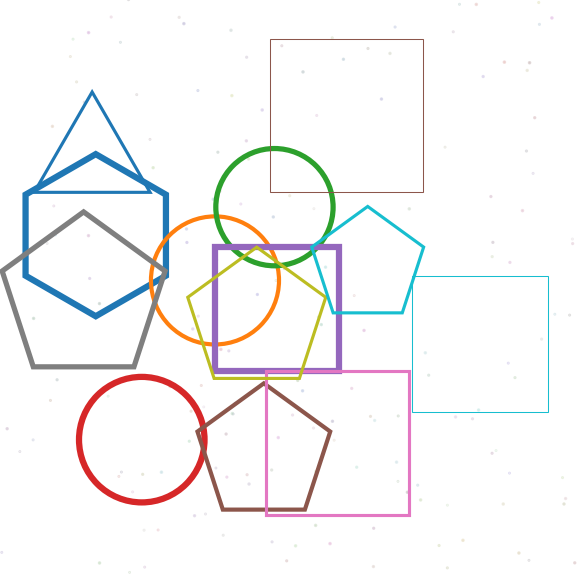[{"shape": "triangle", "thickness": 1.5, "radius": 0.58, "center": [0.16, 0.724]}, {"shape": "hexagon", "thickness": 3, "radius": 0.7, "center": [0.166, 0.592]}, {"shape": "circle", "thickness": 2, "radius": 0.55, "center": [0.372, 0.514]}, {"shape": "circle", "thickness": 2.5, "radius": 0.51, "center": [0.475, 0.64]}, {"shape": "circle", "thickness": 3, "radius": 0.54, "center": [0.245, 0.238]}, {"shape": "square", "thickness": 3, "radius": 0.54, "center": [0.479, 0.464]}, {"shape": "square", "thickness": 0.5, "radius": 0.66, "center": [0.6, 0.799]}, {"shape": "pentagon", "thickness": 2, "radius": 0.6, "center": [0.457, 0.214]}, {"shape": "square", "thickness": 1.5, "radius": 0.62, "center": [0.584, 0.232]}, {"shape": "pentagon", "thickness": 2.5, "radius": 0.74, "center": [0.145, 0.484]}, {"shape": "pentagon", "thickness": 1.5, "radius": 0.63, "center": [0.445, 0.445]}, {"shape": "square", "thickness": 0.5, "radius": 0.59, "center": [0.831, 0.404]}, {"shape": "pentagon", "thickness": 1.5, "radius": 0.51, "center": [0.637, 0.54]}]